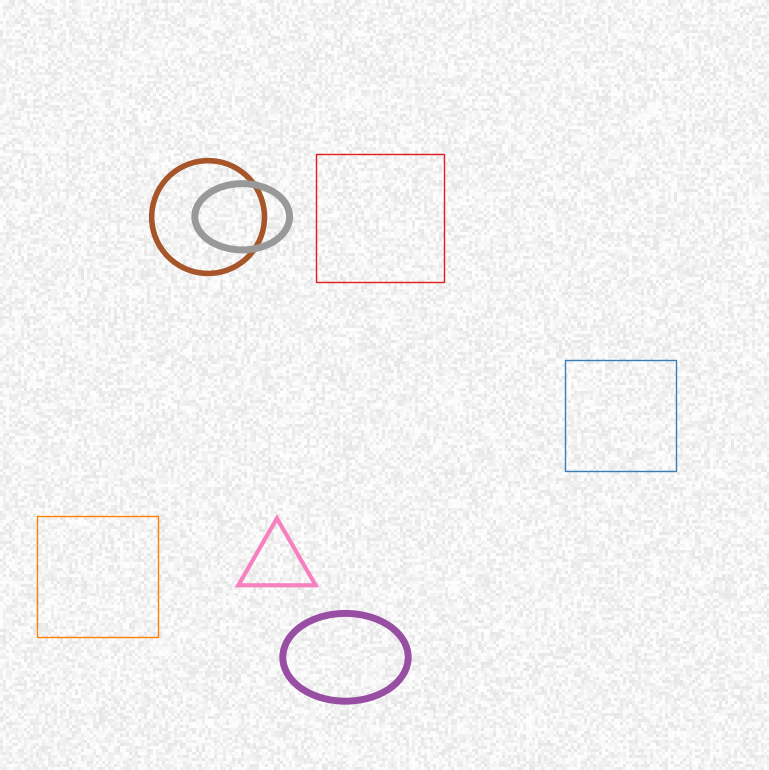[{"shape": "square", "thickness": 0.5, "radius": 0.42, "center": [0.493, 0.717]}, {"shape": "square", "thickness": 0.5, "radius": 0.36, "center": [0.806, 0.46]}, {"shape": "oval", "thickness": 2.5, "radius": 0.41, "center": [0.449, 0.146]}, {"shape": "square", "thickness": 0.5, "radius": 0.39, "center": [0.127, 0.251]}, {"shape": "circle", "thickness": 2, "radius": 0.37, "center": [0.27, 0.718]}, {"shape": "triangle", "thickness": 1.5, "radius": 0.29, "center": [0.36, 0.269]}, {"shape": "oval", "thickness": 2.5, "radius": 0.31, "center": [0.315, 0.718]}]